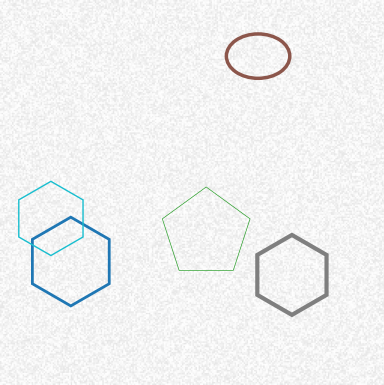[{"shape": "hexagon", "thickness": 2, "radius": 0.58, "center": [0.184, 0.321]}, {"shape": "pentagon", "thickness": 0.5, "radius": 0.6, "center": [0.536, 0.395]}, {"shape": "oval", "thickness": 2.5, "radius": 0.41, "center": [0.67, 0.854]}, {"shape": "hexagon", "thickness": 3, "radius": 0.52, "center": [0.758, 0.286]}, {"shape": "hexagon", "thickness": 1, "radius": 0.48, "center": [0.132, 0.433]}]